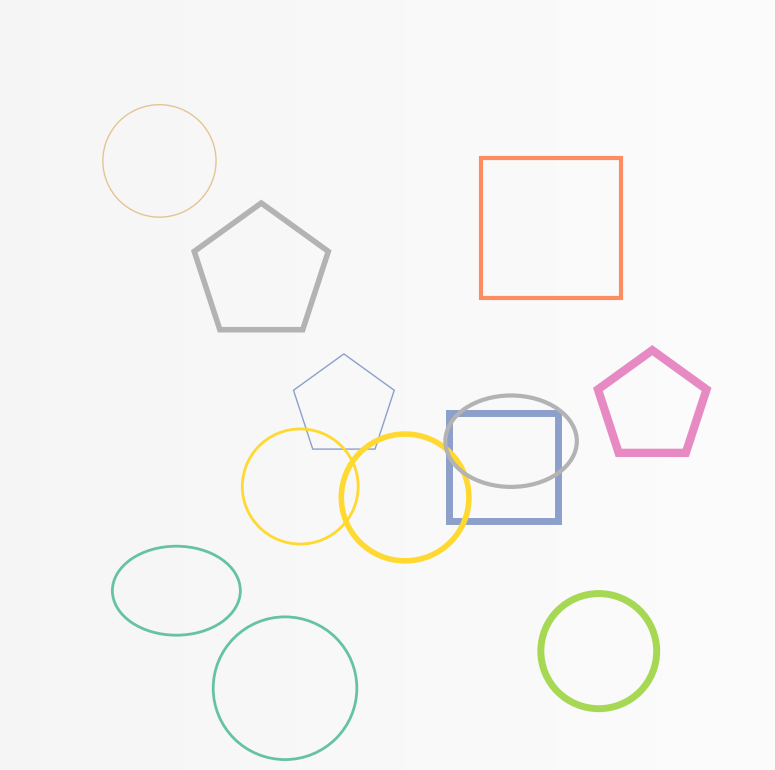[{"shape": "circle", "thickness": 1, "radius": 0.46, "center": [0.368, 0.106]}, {"shape": "oval", "thickness": 1, "radius": 0.41, "center": [0.228, 0.233]}, {"shape": "square", "thickness": 1.5, "radius": 0.45, "center": [0.711, 0.703]}, {"shape": "pentagon", "thickness": 0.5, "radius": 0.34, "center": [0.444, 0.472]}, {"shape": "square", "thickness": 2.5, "radius": 0.35, "center": [0.65, 0.393]}, {"shape": "pentagon", "thickness": 3, "radius": 0.37, "center": [0.842, 0.471]}, {"shape": "circle", "thickness": 2.5, "radius": 0.37, "center": [0.773, 0.154]}, {"shape": "circle", "thickness": 1, "radius": 0.37, "center": [0.387, 0.368]}, {"shape": "circle", "thickness": 2, "radius": 0.41, "center": [0.523, 0.354]}, {"shape": "circle", "thickness": 0.5, "radius": 0.37, "center": [0.206, 0.791]}, {"shape": "oval", "thickness": 1.5, "radius": 0.42, "center": [0.659, 0.427]}, {"shape": "pentagon", "thickness": 2, "radius": 0.45, "center": [0.337, 0.645]}]